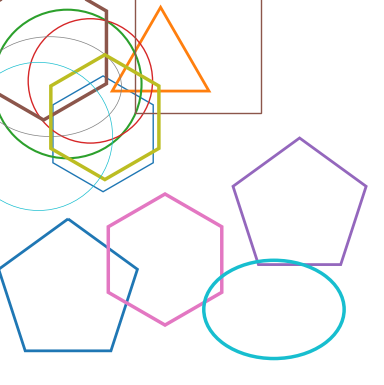[{"shape": "pentagon", "thickness": 2, "radius": 0.95, "center": [0.177, 0.242]}, {"shape": "hexagon", "thickness": 1, "radius": 0.75, "center": [0.268, 0.652]}, {"shape": "triangle", "thickness": 2, "radius": 0.73, "center": [0.417, 0.836]}, {"shape": "circle", "thickness": 1.5, "radius": 0.96, "center": [0.175, 0.782]}, {"shape": "circle", "thickness": 1, "radius": 0.81, "center": [0.235, 0.79]}, {"shape": "pentagon", "thickness": 2, "radius": 0.91, "center": [0.778, 0.46]}, {"shape": "square", "thickness": 1, "radius": 0.82, "center": [0.513, 0.871]}, {"shape": "hexagon", "thickness": 2.5, "radius": 0.94, "center": [0.113, 0.877]}, {"shape": "hexagon", "thickness": 2.5, "radius": 0.85, "center": [0.429, 0.326]}, {"shape": "oval", "thickness": 0.5, "radius": 0.93, "center": [0.13, 0.775]}, {"shape": "hexagon", "thickness": 2.5, "radius": 0.81, "center": [0.272, 0.696]}, {"shape": "circle", "thickness": 0.5, "radius": 0.96, "center": [0.1, 0.646]}, {"shape": "oval", "thickness": 2.5, "radius": 0.91, "center": [0.712, 0.196]}]